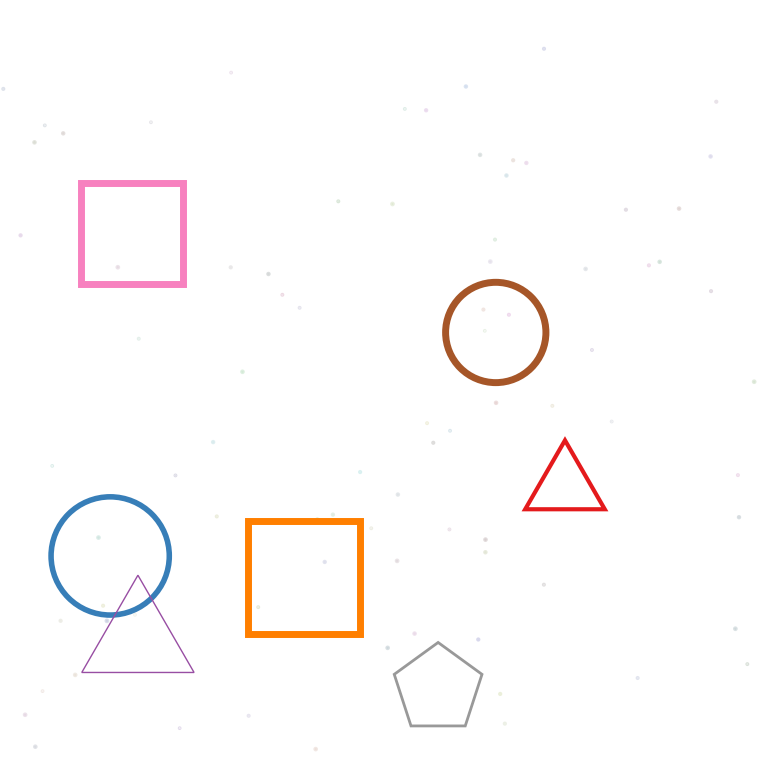[{"shape": "triangle", "thickness": 1.5, "radius": 0.3, "center": [0.734, 0.368]}, {"shape": "circle", "thickness": 2, "radius": 0.38, "center": [0.143, 0.278]}, {"shape": "triangle", "thickness": 0.5, "radius": 0.42, "center": [0.179, 0.169]}, {"shape": "square", "thickness": 2.5, "radius": 0.36, "center": [0.394, 0.25]}, {"shape": "circle", "thickness": 2.5, "radius": 0.33, "center": [0.644, 0.568]}, {"shape": "square", "thickness": 2.5, "radius": 0.33, "center": [0.172, 0.697]}, {"shape": "pentagon", "thickness": 1, "radius": 0.3, "center": [0.569, 0.106]}]